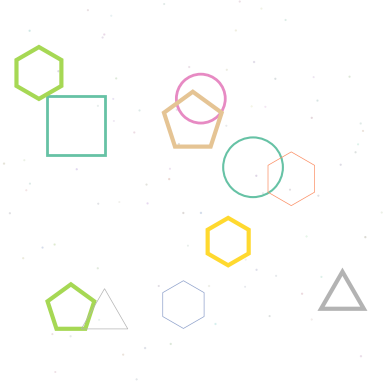[{"shape": "circle", "thickness": 1.5, "radius": 0.39, "center": [0.657, 0.566]}, {"shape": "square", "thickness": 2, "radius": 0.38, "center": [0.198, 0.674]}, {"shape": "hexagon", "thickness": 0.5, "radius": 0.35, "center": [0.757, 0.536]}, {"shape": "hexagon", "thickness": 0.5, "radius": 0.31, "center": [0.476, 0.209]}, {"shape": "circle", "thickness": 2, "radius": 0.32, "center": [0.522, 0.744]}, {"shape": "pentagon", "thickness": 3, "radius": 0.32, "center": [0.184, 0.198]}, {"shape": "hexagon", "thickness": 3, "radius": 0.34, "center": [0.101, 0.81]}, {"shape": "hexagon", "thickness": 3, "radius": 0.31, "center": [0.593, 0.372]}, {"shape": "pentagon", "thickness": 3, "radius": 0.39, "center": [0.501, 0.683]}, {"shape": "triangle", "thickness": 0.5, "radius": 0.35, "center": [0.272, 0.181]}, {"shape": "triangle", "thickness": 3, "radius": 0.32, "center": [0.889, 0.23]}]